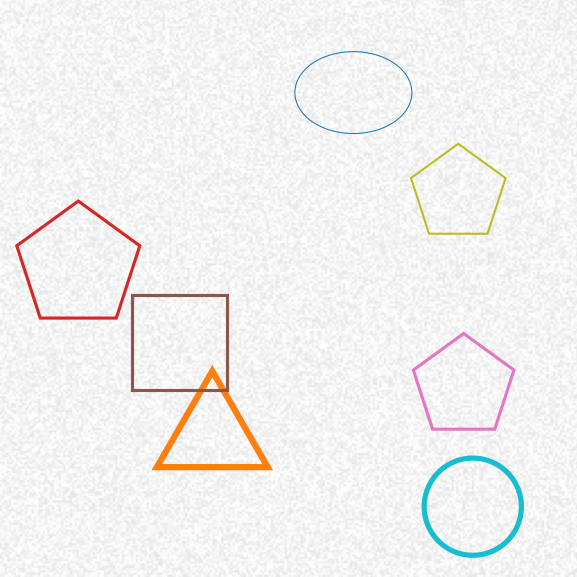[{"shape": "oval", "thickness": 0.5, "radius": 0.51, "center": [0.612, 0.839]}, {"shape": "triangle", "thickness": 3, "radius": 0.55, "center": [0.368, 0.246]}, {"shape": "pentagon", "thickness": 1.5, "radius": 0.56, "center": [0.136, 0.539]}, {"shape": "square", "thickness": 1.5, "radius": 0.41, "center": [0.311, 0.406]}, {"shape": "pentagon", "thickness": 1.5, "radius": 0.46, "center": [0.803, 0.33]}, {"shape": "pentagon", "thickness": 1, "radius": 0.43, "center": [0.794, 0.664]}, {"shape": "circle", "thickness": 2.5, "radius": 0.42, "center": [0.819, 0.122]}]